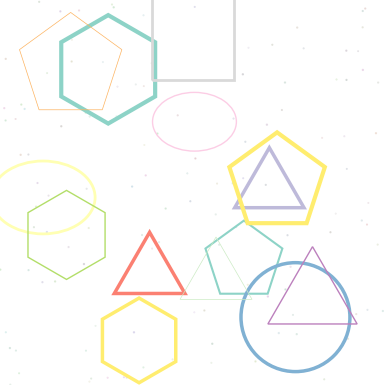[{"shape": "pentagon", "thickness": 1.5, "radius": 0.53, "center": [0.634, 0.322]}, {"shape": "hexagon", "thickness": 3, "radius": 0.7, "center": [0.281, 0.82]}, {"shape": "oval", "thickness": 2, "radius": 0.68, "center": [0.112, 0.487]}, {"shape": "triangle", "thickness": 2.5, "radius": 0.52, "center": [0.7, 0.512]}, {"shape": "triangle", "thickness": 2.5, "radius": 0.53, "center": [0.389, 0.291]}, {"shape": "circle", "thickness": 2.5, "radius": 0.71, "center": [0.767, 0.176]}, {"shape": "pentagon", "thickness": 0.5, "radius": 0.7, "center": [0.184, 0.828]}, {"shape": "hexagon", "thickness": 1, "radius": 0.58, "center": [0.173, 0.39]}, {"shape": "oval", "thickness": 1, "radius": 0.54, "center": [0.505, 0.684]}, {"shape": "square", "thickness": 2, "radius": 0.53, "center": [0.502, 0.897]}, {"shape": "triangle", "thickness": 1, "radius": 0.67, "center": [0.812, 0.225]}, {"shape": "triangle", "thickness": 0.5, "radius": 0.54, "center": [0.561, 0.276]}, {"shape": "hexagon", "thickness": 2.5, "radius": 0.55, "center": [0.361, 0.116]}, {"shape": "pentagon", "thickness": 3, "radius": 0.65, "center": [0.72, 0.526]}]